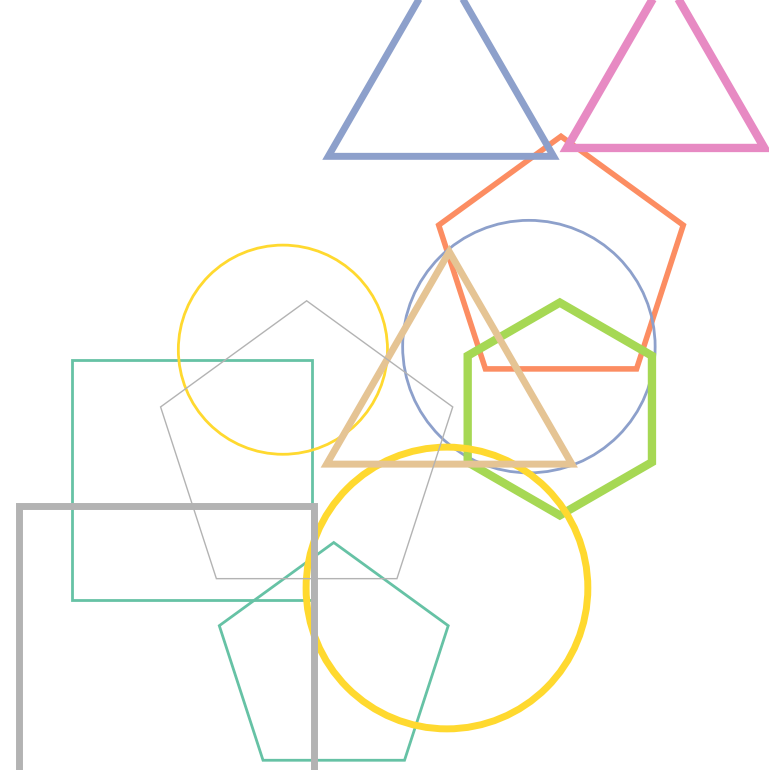[{"shape": "square", "thickness": 1, "radius": 0.78, "center": [0.249, 0.377]}, {"shape": "pentagon", "thickness": 1, "radius": 0.78, "center": [0.433, 0.139]}, {"shape": "pentagon", "thickness": 2, "radius": 0.83, "center": [0.729, 0.656]}, {"shape": "circle", "thickness": 1, "radius": 0.82, "center": [0.687, 0.55]}, {"shape": "triangle", "thickness": 2.5, "radius": 0.84, "center": [0.573, 0.881]}, {"shape": "triangle", "thickness": 3, "radius": 0.74, "center": [0.864, 0.882]}, {"shape": "hexagon", "thickness": 3, "radius": 0.69, "center": [0.727, 0.469]}, {"shape": "circle", "thickness": 1, "radius": 0.68, "center": [0.367, 0.546]}, {"shape": "circle", "thickness": 2.5, "radius": 0.91, "center": [0.58, 0.236]}, {"shape": "triangle", "thickness": 2.5, "radius": 0.92, "center": [0.583, 0.489]}, {"shape": "pentagon", "thickness": 0.5, "radius": 1.0, "center": [0.398, 0.41]}, {"shape": "square", "thickness": 2.5, "radius": 0.96, "center": [0.217, 0.151]}]